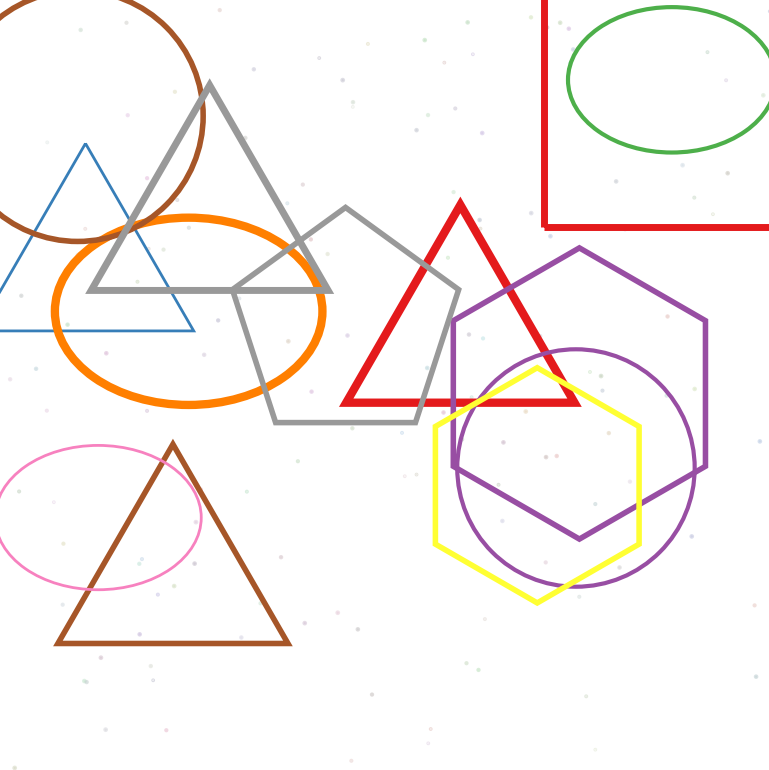[{"shape": "square", "thickness": 2.5, "radius": 0.97, "center": [0.9, 0.898]}, {"shape": "triangle", "thickness": 3, "radius": 0.86, "center": [0.598, 0.563]}, {"shape": "triangle", "thickness": 1, "radius": 0.81, "center": [0.111, 0.651]}, {"shape": "oval", "thickness": 1.5, "radius": 0.67, "center": [0.873, 0.896]}, {"shape": "circle", "thickness": 1.5, "radius": 0.77, "center": [0.748, 0.392]}, {"shape": "hexagon", "thickness": 2, "radius": 0.95, "center": [0.752, 0.489]}, {"shape": "oval", "thickness": 3, "radius": 0.87, "center": [0.245, 0.596]}, {"shape": "hexagon", "thickness": 2, "radius": 0.76, "center": [0.698, 0.37]}, {"shape": "circle", "thickness": 2, "radius": 0.81, "center": [0.101, 0.849]}, {"shape": "triangle", "thickness": 2, "radius": 0.86, "center": [0.225, 0.251]}, {"shape": "oval", "thickness": 1, "radius": 0.67, "center": [0.127, 0.328]}, {"shape": "triangle", "thickness": 2.5, "radius": 0.89, "center": [0.272, 0.712]}, {"shape": "pentagon", "thickness": 2, "radius": 0.77, "center": [0.449, 0.576]}]